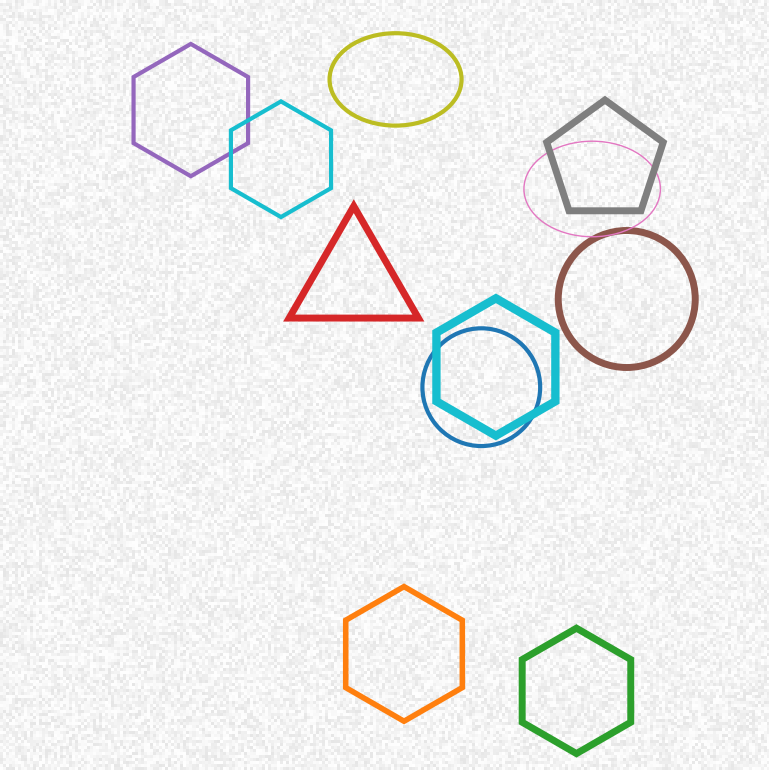[{"shape": "circle", "thickness": 1.5, "radius": 0.38, "center": [0.625, 0.497]}, {"shape": "hexagon", "thickness": 2, "radius": 0.44, "center": [0.525, 0.151]}, {"shape": "hexagon", "thickness": 2.5, "radius": 0.41, "center": [0.749, 0.103]}, {"shape": "triangle", "thickness": 2.5, "radius": 0.48, "center": [0.459, 0.635]}, {"shape": "hexagon", "thickness": 1.5, "radius": 0.43, "center": [0.248, 0.857]}, {"shape": "circle", "thickness": 2.5, "radius": 0.44, "center": [0.814, 0.612]}, {"shape": "oval", "thickness": 0.5, "radius": 0.44, "center": [0.769, 0.755]}, {"shape": "pentagon", "thickness": 2.5, "radius": 0.4, "center": [0.786, 0.791]}, {"shape": "oval", "thickness": 1.5, "radius": 0.43, "center": [0.514, 0.897]}, {"shape": "hexagon", "thickness": 1.5, "radius": 0.38, "center": [0.365, 0.793]}, {"shape": "hexagon", "thickness": 3, "radius": 0.45, "center": [0.644, 0.523]}]